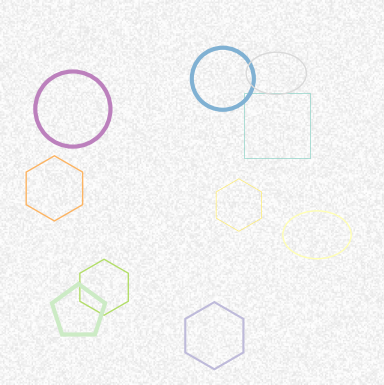[{"shape": "square", "thickness": 0.5, "radius": 0.42, "center": [0.72, 0.674]}, {"shape": "oval", "thickness": 1, "radius": 0.44, "center": [0.823, 0.39]}, {"shape": "hexagon", "thickness": 1.5, "radius": 0.44, "center": [0.557, 0.128]}, {"shape": "circle", "thickness": 3, "radius": 0.4, "center": [0.579, 0.795]}, {"shape": "hexagon", "thickness": 1, "radius": 0.42, "center": [0.141, 0.511]}, {"shape": "hexagon", "thickness": 1, "radius": 0.36, "center": [0.27, 0.254]}, {"shape": "oval", "thickness": 1, "radius": 0.39, "center": [0.718, 0.81]}, {"shape": "circle", "thickness": 3, "radius": 0.49, "center": [0.189, 0.717]}, {"shape": "pentagon", "thickness": 3, "radius": 0.36, "center": [0.204, 0.19]}, {"shape": "hexagon", "thickness": 0.5, "radius": 0.34, "center": [0.62, 0.467]}]